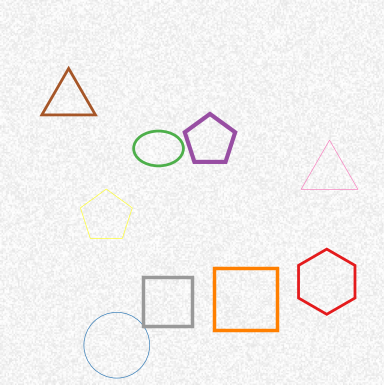[{"shape": "hexagon", "thickness": 2, "radius": 0.42, "center": [0.849, 0.268]}, {"shape": "circle", "thickness": 0.5, "radius": 0.43, "center": [0.303, 0.103]}, {"shape": "oval", "thickness": 2, "radius": 0.32, "center": [0.412, 0.614]}, {"shape": "pentagon", "thickness": 3, "radius": 0.34, "center": [0.545, 0.635]}, {"shape": "square", "thickness": 2.5, "radius": 0.41, "center": [0.638, 0.223]}, {"shape": "pentagon", "thickness": 0.5, "radius": 0.35, "center": [0.276, 0.438]}, {"shape": "triangle", "thickness": 2, "radius": 0.4, "center": [0.178, 0.742]}, {"shape": "triangle", "thickness": 0.5, "radius": 0.43, "center": [0.856, 0.551]}, {"shape": "square", "thickness": 2.5, "radius": 0.32, "center": [0.434, 0.218]}]